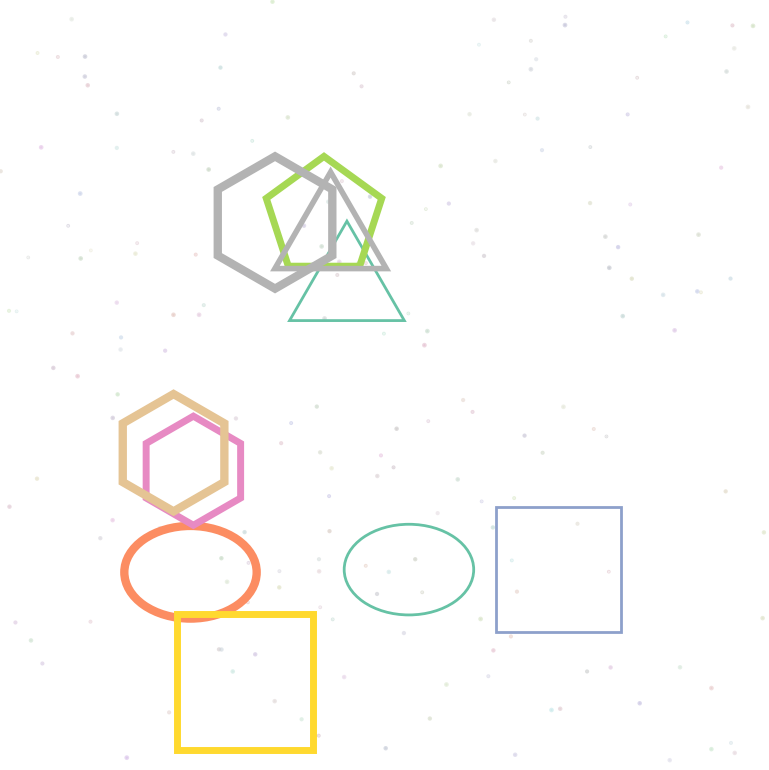[{"shape": "triangle", "thickness": 1, "radius": 0.43, "center": [0.451, 0.627]}, {"shape": "oval", "thickness": 1, "radius": 0.42, "center": [0.531, 0.26]}, {"shape": "oval", "thickness": 3, "radius": 0.43, "center": [0.247, 0.257]}, {"shape": "square", "thickness": 1, "radius": 0.41, "center": [0.725, 0.26]}, {"shape": "hexagon", "thickness": 2.5, "radius": 0.35, "center": [0.251, 0.389]}, {"shape": "pentagon", "thickness": 2.5, "radius": 0.39, "center": [0.421, 0.718]}, {"shape": "square", "thickness": 2.5, "radius": 0.44, "center": [0.318, 0.114]}, {"shape": "hexagon", "thickness": 3, "radius": 0.38, "center": [0.225, 0.412]}, {"shape": "hexagon", "thickness": 3, "radius": 0.43, "center": [0.357, 0.711]}, {"shape": "triangle", "thickness": 2, "radius": 0.42, "center": [0.429, 0.693]}]